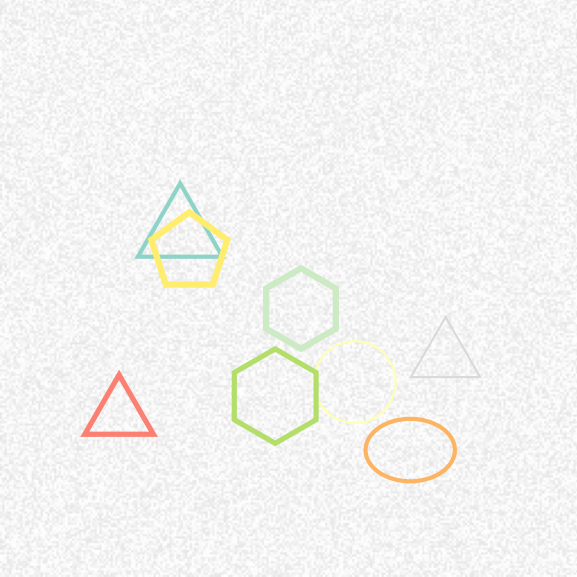[{"shape": "triangle", "thickness": 2, "radius": 0.42, "center": [0.312, 0.597]}, {"shape": "circle", "thickness": 1, "radius": 0.35, "center": [0.614, 0.338]}, {"shape": "triangle", "thickness": 2.5, "radius": 0.34, "center": [0.206, 0.281]}, {"shape": "oval", "thickness": 2, "radius": 0.39, "center": [0.71, 0.22]}, {"shape": "hexagon", "thickness": 2.5, "radius": 0.41, "center": [0.477, 0.313]}, {"shape": "triangle", "thickness": 1, "radius": 0.35, "center": [0.772, 0.381]}, {"shape": "hexagon", "thickness": 3, "radius": 0.35, "center": [0.521, 0.465]}, {"shape": "pentagon", "thickness": 3, "radius": 0.35, "center": [0.328, 0.562]}]